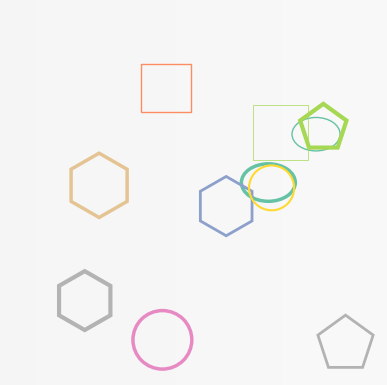[{"shape": "oval", "thickness": 2.5, "radius": 0.35, "center": [0.693, 0.526]}, {"shape": "oval", "thickness": 1, "radius": 0.31, "center": [0.816, 0.651]}, {"shape": "square", "thickness": 1, "radius": 0.32, "center": [0.428, 0.771]}, {"shape": "hexagon", "thickness": 2, "radius": 0.39, "center": [0.584, 0.465]}, {"shape": "circle", "thickness": 2.5, "radius": 0.38, "center": [0.419, 0.117]}, {"shape": "pentagon", "thickness": 3, "radius": 0.31, "center": [0.834, 0.667]}, {"shape": "square", "thickness": 0.5, "radius": 0.36, "center": [0.724, 0.656]}, {"shape": "circle", "thickness": 1.5, "radius": 0.29, "center": [0.701, 0.512]}, {"shape": "hexagon", "thickness": 2.5, "radius": 0.42, "center": [0.256, 0.519]}, {"shape": "pentagon", "thickness": 2, "radius": 0.37, "center": [0.892, 0.106]}, {"shape": "hexagon", "thickness": 3, "radius": 0.38, "center": [0.219, 0.219]}]